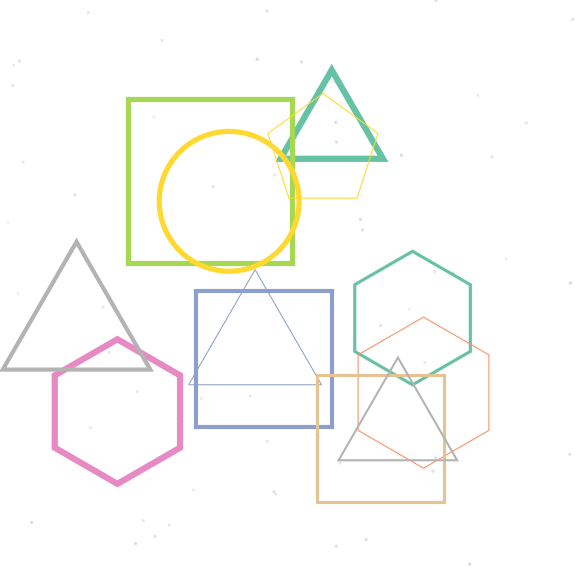[{"shape": "triangle", "thickness": 3, "radius": 0.51, "center": [0.574, 0.775]}, {"shape": "hexagon", "thickness": 1.5, "radius": 0.58, "center": [0.714, 0.448]}, {"shape": "hexagon", "thickness": 0.5, "radius": 0.65, "center": [0.733, 0.319]}, {"shape": "triangle", "thickness": 0.5, "radius": 0.66, "center": [0.442, 0.399]}, {"shape": "square", "thickness": 2, "radius": 0.59, "center": [0.457, 0.377]}, {"shape": "hexagon", "thickness": 3, "radius": 0.63, "center": [0.203, 0.286]}, {"shape": "square", "thickness": 2.5, "radius": 0.71, "center": [0.363, 0.685]}, {"shape": "circle", "thickness": 2.5, "radius": 0.61, "center": [0.397, 0.651]}, {"shape": "pentagon", "thickness": 0.5, "radius": 0.5, "center": [0.559, 0.737]}, {"shape": "square", "thickness": 1.5, "radius": 0.55, "center": [0.66, 0.239]}, {"shape": "triangle", "thickness": 2, "radius": 0.74, "center": [0.133, 0.433]}, {"shape": "triangle", "thickness": 1, "radius": 0.59, "center": [0.689, 0.261]}]